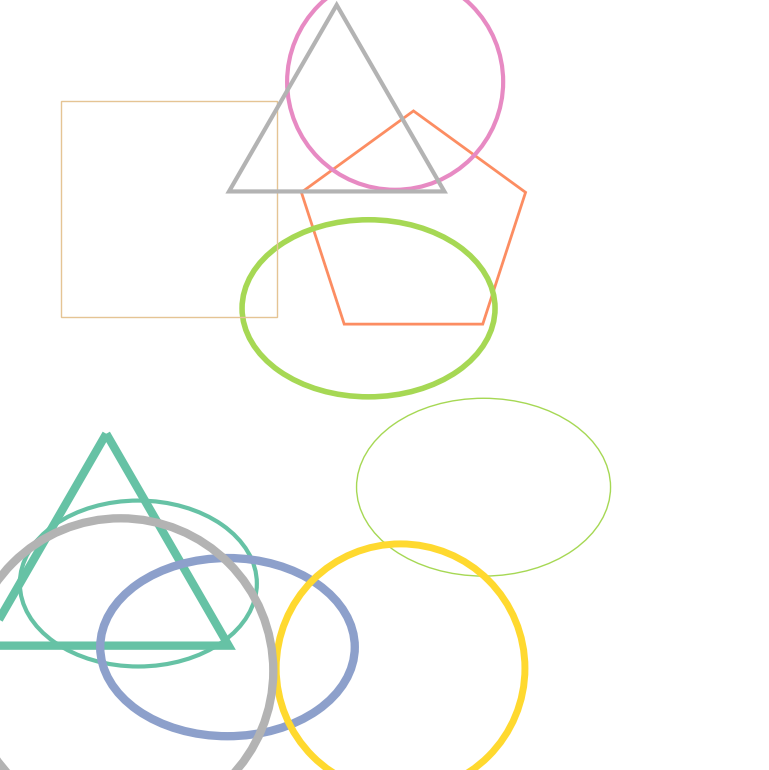[{"shape": "triangle", "thickness": 3, "radius": 0.92, "center": [0.138, 0.253]}, {"shape": "oval", "thickness": 1.5, "radius": 0.77, "center": [0.18, 0.242]}, {"shape": "pentagon", "thickness": 1, "radius": 0.77, "center": [0.537, 0.703]}, {"shape": "oval", "thickness": 3, "radius": 0.83, "center": [0.295, 0.16]}, {"shape": "circle", "thickness": 1.5, "radius": 0.7, "center": [0.513, 0.894]}, {"shape": "oval", "thickness": 2, "radius": 0.82, "center": [0.479, 0.6]}, {"shape": "oval", "thickness": 0.5, "radius": 0.82, "center": [0.628, 0.367]}, {"shape": "circle", "thickness": 2.5, "radius": 0.81, "center": [0.52, 0.132]}, {"shape": "square", "thickness": 0.5, "radius": 0.7, "center": [0.22, 0.728]}, {"shape": "circle", "thickness": 3, "radius": 0.99, "center": [0.157, 0.129]}, {"shape": "triangle", "thickness": 1.5, "radius": 0.81, "center": [0.437, 0.832]}]